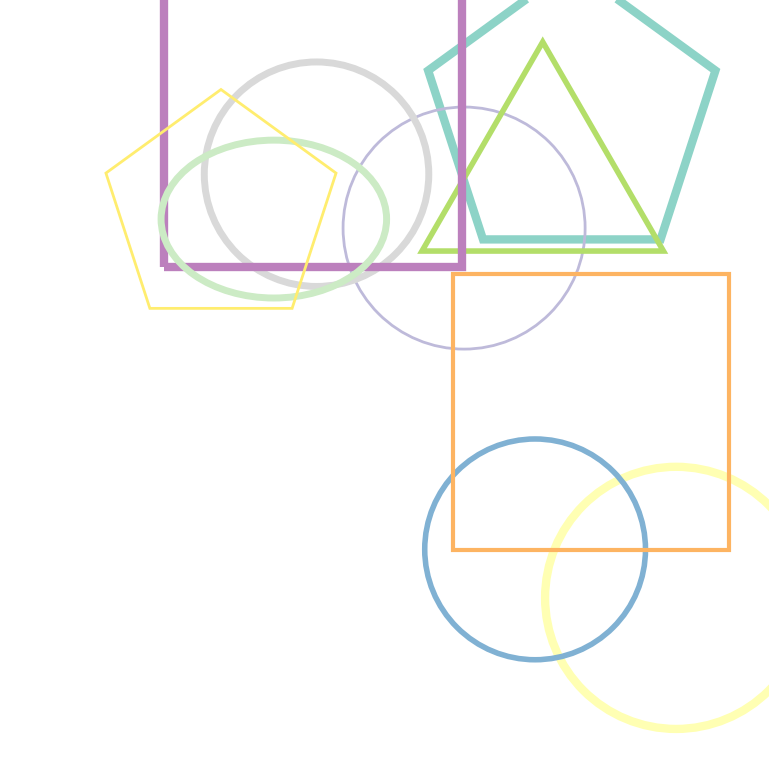[{"shape": "pentagon", "thickness": 3, "radius": 0.98, "center": [0.743, 0.848]}, {"shape": "circle", "thickness": 3, "radius": 0.85, "center": [0.878, 0.224]}, {"shape": "circle", "thickness": 1, "radius": 0.79, "center": [0.603, 0.704]}, {"shape": "circle", "thickness": 2, "radius": 0.72, "center": [0.695, 0.287]}, {"shape": "square", "thickness": 1.5, "radius": 0.9, "center": [0.768, 0.465]}, {"shape": "triangle", "thickness": 2, "radius": 0.91, "center": [0.705, 0.764]}, {"shape": "circle", "thickness": 2.5, "radius": 0.73, "center": [0.411, 0.774]}, {"shape": "square", "thickness": 3, "radius": 0.97, "center": [0.406, 0.847]}, {"shape": "oval", "thickness": 2.5, "radius": 0.73, "center": [0.356, 0.715]}, {"shape": "pentagon", "thickness": 1, "radius": 0.79, "center": [0.287, 0.727]}]